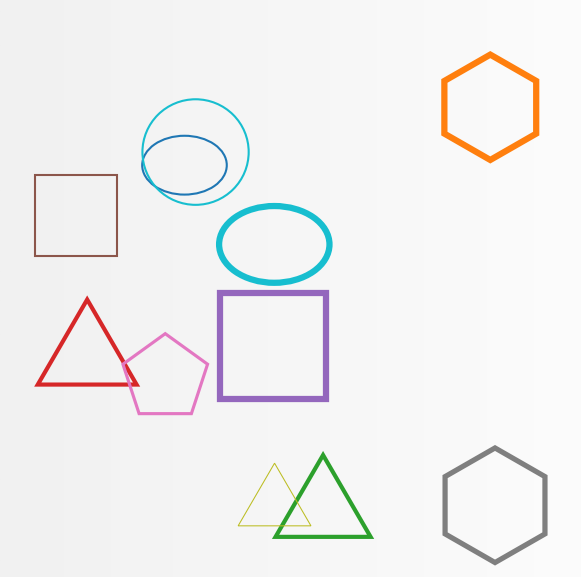[{"shape": "oval", "thickness": 1, "radius": 0.36, "center": [0.317, 0.713]}, {"shape": "hexagon", "thickness": 3, "radius": 0.46, "center": [0.844, 0.813]}, {"shape": "triangle", "thickness": 2, "radius": 0.47, "center": [0.556, 0.117]}, {"shape": "triangle", "thickness": 2, "radius": 0.49, "center": [0.15, 0.382]}, {"shape": "square", "thickness": 3, "radius": 0.46, "center": [0.47, 0.4]}, {"shape": "square", "thickness": 1, "radius": 0.35, "center": [0.131, 0.626]}, {"shape": "pentagon", "thickness": 1.5, "radius": 0.38, "center": [0.284, 0.345]}, {"shape": "hexagon", "thickness": 2.5, "radius": 0.5, "center": [0.852, 0.124]}, {"shape": "triangle", "thickness": 0.5, "radius": 0.36, "center": [0.472, 0.125]}, {"shape": "oval", "thickness": 3, "radius": 0.47, "center": [0.472, 0.576]}, {"shape": "circle", "thickness": 1, "radius": 0.46, "center": [0.336, 0.736]}]